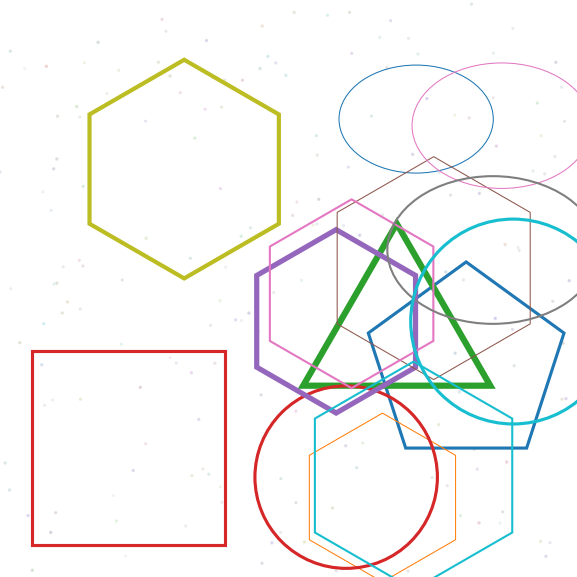[{"shape": "pentagon", "thickness": 1.5, "radius": 0.89, "center": [0.807, 0.367]}, {"shape": "oval", "thickness": 0.5, "radius": 0.67, "center": [0.721, 0.793]}, {"shape": "hexagon", "thickness": 0.5, "radius": 0.73, "center": [0.662, 0.138]}, {"shape": "triangle", "thickness": 3, "radius": 0.94, "center": [0.687, 0.425]}, {"shape": "circle", "thickness": 1.5, "radius": 0.79, "center": [0.599, 0.173]}, {"shape": "square", "thickness": 1.5, "radius": 0.84, "center": [0.223, 0.223]}, {"shape": "hexagon", "thickness": 2.5, "radius": 0.79, "center": [0.582, 0.443]}, {"shape": "hexagon", "thickness": 0.5, "radius": 0.96, "center": [0.751, 0.535]}, {"shape": "hexagon", "thickness": 1, "radius": 0.82, "center": [0.609, 0.49]}, {"shape": "oval", "thickness": 0.5, "radius": 0.78, "center": [0.869, 0.781]}, {"shape": "oval", "thickness": 1, "radius": 0.91, "center": [0.853, 0.566]}, {"shape": "hexagon", "thickness": 2, "radius": 0.95, "center": [0.319, 0.706]}, {"shape": "circle", "thickness": 1.5, "radius": 0.89, "center": [0.889, 0.442]}, {"shape": "hexagon", "thickness": 1, "radius": 0.99, "center": [0.716, 0.176]}]